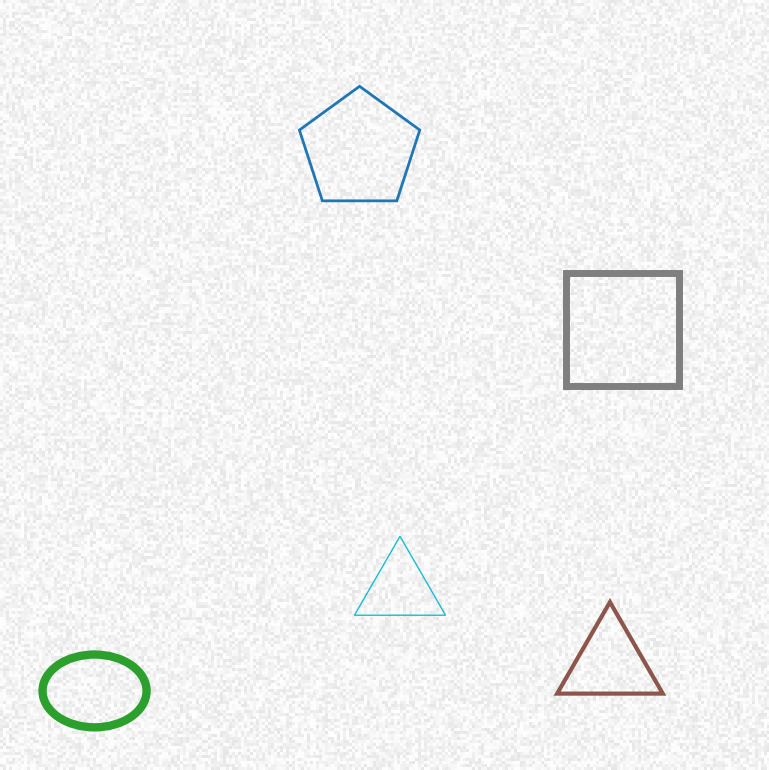[{"shape": "pentagon", "thickness": 1, "radius": 0.41, "center": [0.467, 0.806]}, {"shape": "oval", "thickness": 3, "radius": 0.34, "center": [0.123, 0.103]}, {"shape": "triangle", "thickness": 1.5, "radius": 0.4, "center": [0.792, 0.139]}, {"shape": "square", "thickness": 2.5, "radius": 0.37, "center": [0.808, 0.572]}, {"shape": "triangle", "thickness": 0.5, "radius": 0.34, "center": [0.519, 0.235]}]